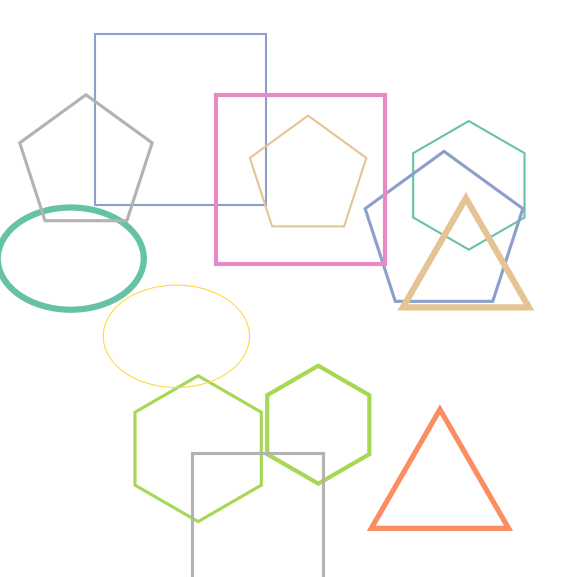[{"shape": "hexagon", "thickness": 1, "radius": 0.56, "center": [0.812, 0.678]}, {"shape": "oval", "thickness": 3, "radius": 0.63, "center": [0.123, 0.551]}, {"shape": "triangle", "thickness": 2.5, "radius": 0.69, "center": [0.762, 0.153]}, {"shape": "pentagon", "thickness": 1.5, "radius": 0.72, "center": [0.769, 0.593]}, {"shape": "square", "thickness": 1, "radius": 0.74, "center": [0.312, 0.792]}, {"shape": "square", "thickness": 2, "radius": 0.73, "center": [0.521, 0.688]}, {"shape": "hexagon", "thickness": 1.5, "radius": 0.63, "center": [0.343, 0.222]}, {"shape": "hexagon", "thickness": 2, "radius": 0.51, "center": [0.551, 0.264]}, {"shape": "oval", "thickness": 0.5, "radius": 0.63, "center": [0.305, 0.417]}, {"shape": "triangle", "thickness": 3, "radius": 0.63, "center": [0.807, 0.53]}, {"shape": "pentagon", "thickness": 1, "radius": 0.53, "center": [0.534, 0.693]}, {"shape": "square", "thickness": 1.5, "radius": 0.57, "center": [0.446, 0.101]}, {"shape": "pentagon", "thickness": 1.5, "radius": 0.6, "center": [0.149, 0.714]}]